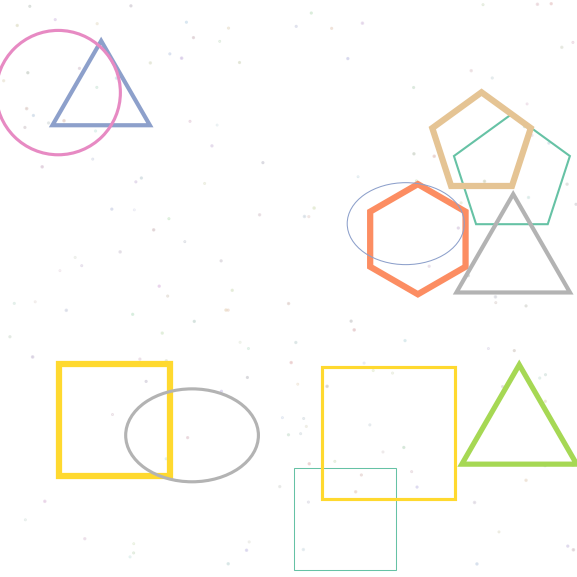[{"shape": "pentagon", "thickness": 1, "radius": 0.53, "center": [0.886, 0.696]}, {"shape": "square", "thickness": 0.5, "radius": 0.44, "center": [0.597, 0.1]}, {"shape": "hexagon", "thickness": 3, "radius": 0.48, "center": [0.724, 0.585]}, {"shape": "oval", "thickness": 0.5, "radius": 0.51, "center": [0.703, 0.612]}, {"shape": "triangle", "thickness": 2, "radius": 0.49, "center": [0.175, 0.831]}, {"shape": "circle", "thickness": 1.5, "radius": 0.54, "center": [0.101, 0.839]}, {"shape": "triangle", "thickness": 2.5, "radius": 0.57, "center": [0.899, 0.253]}, {"shape": "square", "thickness": 3, "radius": 0.48, "center": [0.198, 0.272]}, {"shape": "square", "thickness": 1.5, "radius": 0.57, "center": [0.673, 0.25]}, {"shape": "pentagon", "thickness": 3, "radius": 0.45, "center": [0.834, 0.75]}, {"shape": "oval", "thickness": 1.5, "radius": 0.57, "center": [0.333, 0.245]}, {"shape": "triangle", "thickness": 2, "radius": 0.57, "center": [0.889, 0.549]}]